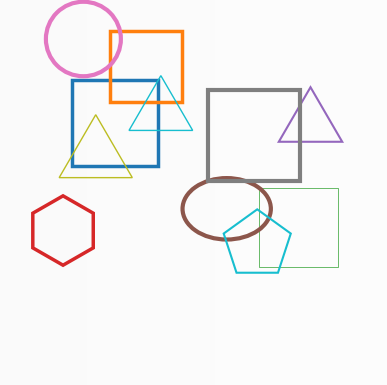[{"shape": "square", "thickness": 2.5, "radius": 0.56, "center": [0.297, 0.681]}, {"shape": "square", "thickness": 2.5, "radius": 0.46, "center": [0.377, 0.827]}, {"shape": "square", "thickness": 0.5, "radius": 0.51, "center": [0.77, 0.408]}, {"shape": "hexagon", "thickness": 2.5, "radius": 0.45, "center": [0.163, 0.401]}, {"shape": "triangle", "thickness": 1.5, "radius": 0.47, "center": [0.801, 0.679]}, {"shape": "oval", "thickness": 3, "radius": 0.57, "center": [0.585, 0.458]}, {"shape": "circle", "thickness": 3, "radius": 0.48, "center": [0.215, 0.899]}, {"shape": "square", "thickness": 3, "radius": 0.59, "center": [0.656, 0.648]}, {"shape": "triangle", "thickness": 1, "radius": 0.54, "center": [0.247, 0.593]}, {"shape": "triangle", "thickness": 1, "radius": 0.47, "center": [0.415, 0.709]}, {"shape": "pentagon", "thickness": 1.5, "radius": 0.46, "center": [0.664, 0.365]}]